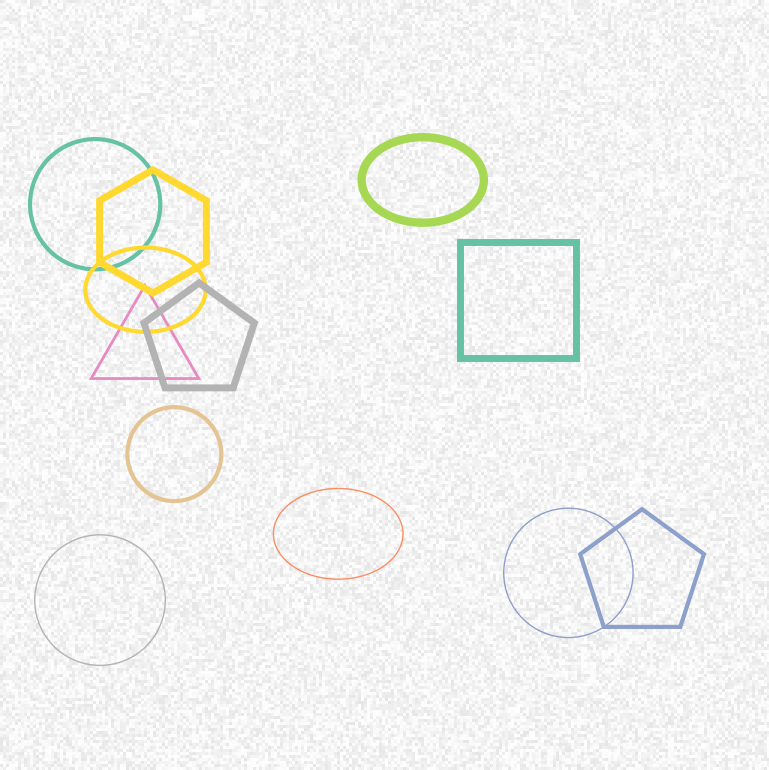[{"shape": "circle", "thickness": 1.5, "radius": 0.42, "center": [0.124, 0.735]}, {"shape": "square", "thickness": 2.5, "radius": 0.38, "center": [0.672, 0.61]}, {"shape": "oval", "thickness": 0.5, "radius": 0.42, "center": [0.439, 0.307]}, {"shape": "circle", "thickness": 0.5, "radius": 0.42, "center": [0.738, 0.256]}, {"shape": "pentagon", "thickness": 1.5, "radius": 0.42, "center": [0.834, 0.254]}, {"shape": "triangle", "thickness": 1, "radius": 0.4, "center": [0.188, 0.549]}, {"shape": "oval", "thickness": 3, "radius": 0.4, "center": [0.549, 0.766]}, {"shape": "hexagon", "thickness": 2.5, "radius": 0.4, "center": [0.199, 0.699]}, {"shape": "oval", "thickness": 1.5, "radius": 0.39, "center": [0.189, 0.624]}, {"shape": "circle", "thickness": 1.5, "radius": 0.31, "center": [0.226, 0.41]}, {"shape": "pentagon", "thickness": 2.5, "radius": 0.38, "center": [0.259, 0.557]}, {"shape": "circle", "thickness": 0.5, "radius": 0.42, "center": [0.13, 0.221]}]